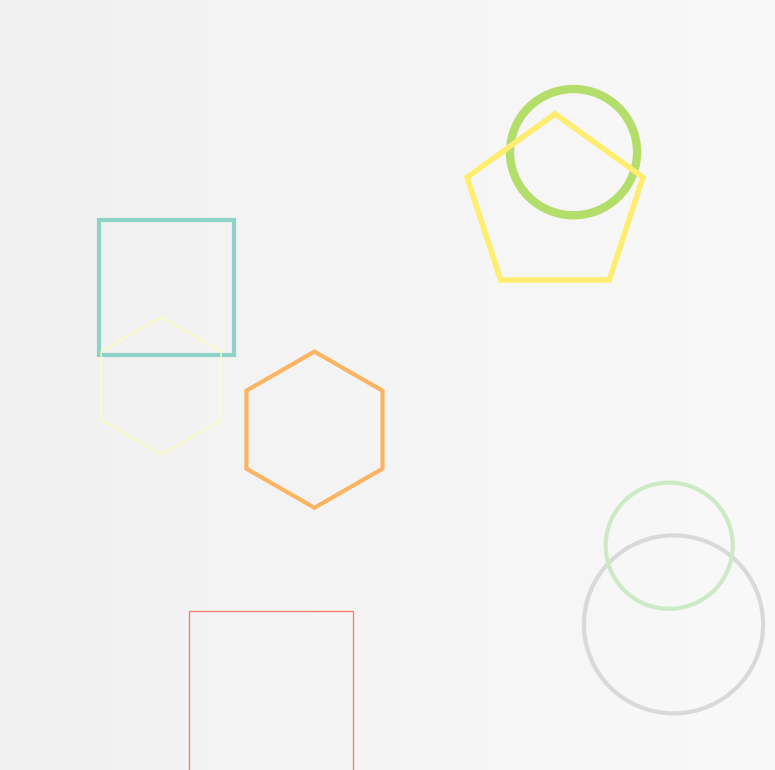[{"shape": "square", "thickness": 1.5, "radius": 0.44, "center": [0.215, 0.626]}, {"shape": "hexagon", "thickness": 0.5, "radius": 0.45, "center": [0.208, 0.499]}, {"shape": "square", "thickness": 0.5, "radius": 0.53, "center": [0.349, 0.1]}, {"shape": "hexagon", "thickness": 1.5, "radius": 0.51, "center": [0.406, 0.442]}, {"shape": "circle", "thickness": 3, "radius": 0.41, "center": [0.74, 0.802]}, {"shape": "circle", "thickness": 1.5, "radius": 0.58, "center": [0.869, 0.189]}, {"shape": "circle", "thickness": 1.5, "radius": 0.41, "center": [0.863, 0.291]}, {"shape": "pentagon", "thickness": 2, "radius": 0.6, "center": [0.716, 0.733]}]